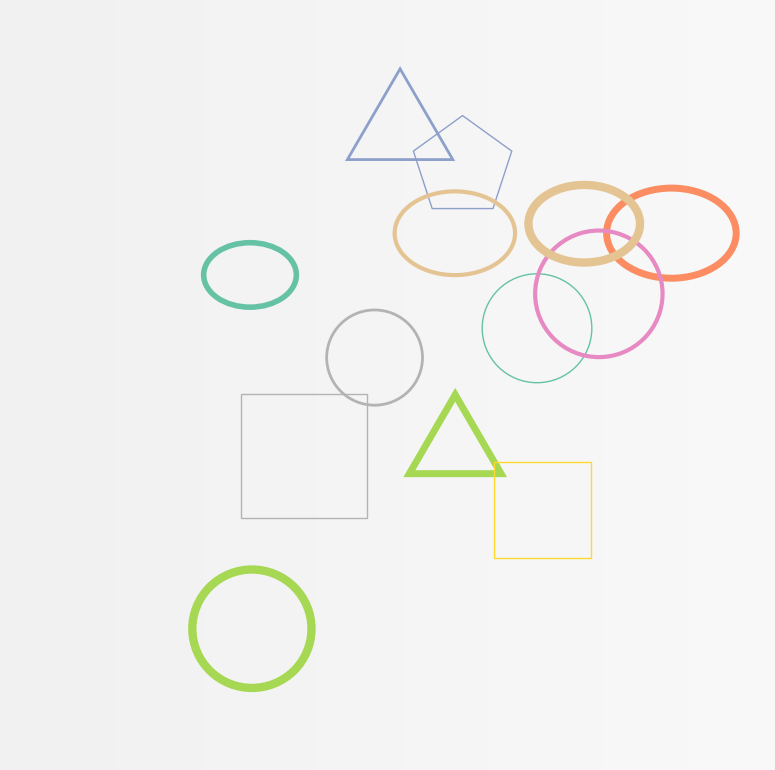[{"shape": "oval", "thickness": 2, "radius": 0.3, "center": [0.323, 0.643]}, {"shape": "circle", "thickness": 0.5, "radius": 0.35, "center": [0.693, 0.574]}, {"shape": "oval", "thickness": 2.5, "radius": 0.42, "center": [0.866, 0.697]}, {"shape": "pentagon", "thickness": 0.5, "radius": 0.33, "center": [0.597, 0.783]}, {"shape": "triangle", "thickness": 1, "radius": 0.39, "center": [0.516, 0.832]}, {"shape": "circle", "thickness": 1.5, "radius": 0.41, "center": [0.773, 0.618]}, {"shape": "triangle", "thickness": 2.5, "radius": 0.34, "center": [0.587, 0.419]}, {"shape": "circle", "thickness": 3, "radius": 0.38, "center": [0.325, 0.183]}, {"shape": "square", "thickness": 0.5, "radius": 0.31, "center": [0.7, 0.338]}, {"shape": "oval", "thickness": 3, "radius": 0.36, "center": [0.754, 0.709]}, {"shape": "oval", "thickness": 1.5, "radius": 0.39, "center": [0.587, 0.697]}, {"shape": "square", "thickness": 0.5, "radius": 0.4, "center": [0.392, 0.408]}, {"shape": "circle", "thickness": 1, "radius": 0.31, "center": [0.483, 0.536]}]